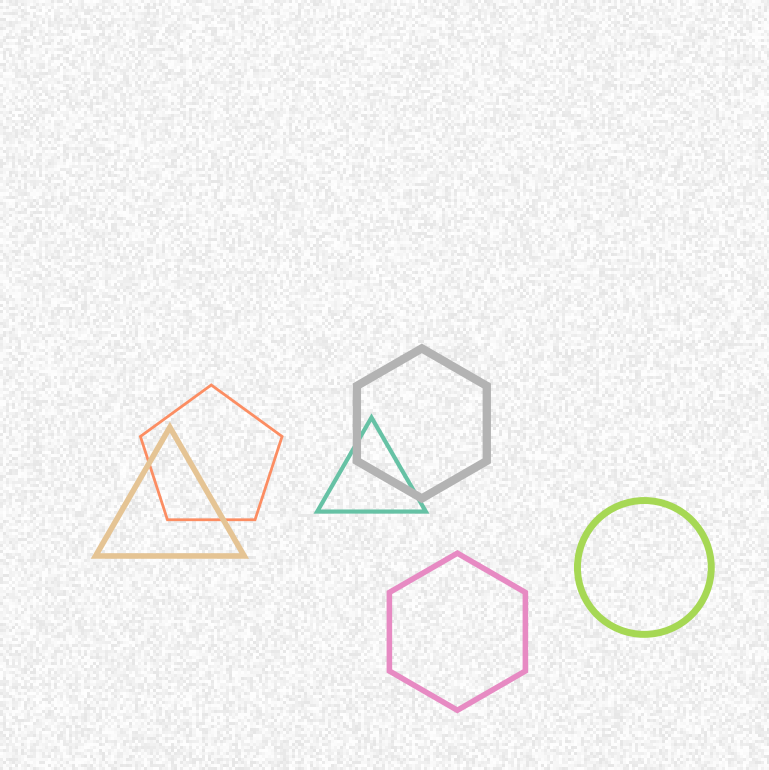[{"shape": "triangle", "thickness": 1.5, "radius": 0.41, "center": [0.482, 0.376]}, {"shape": "pentagon", "thickness": 1, "radius": 0.48, "center": [0.274, 0.403]}, {"shape": "hexagon", "thickness": 2, "radius": 0.51, "center": [0.594, 0.18]}, {"shape": "circle", "thickness": 2.5, "radius": 0.43, "center": [0.837, 0.263]}, {"shape": "triangle", "thickness": 2, "radius": 0.56, "center": [0.221, 0.334]}, {"shape": "hexagon", "thickness": 3, "radius": 0.49, "center": [0.548, 0.45]}]